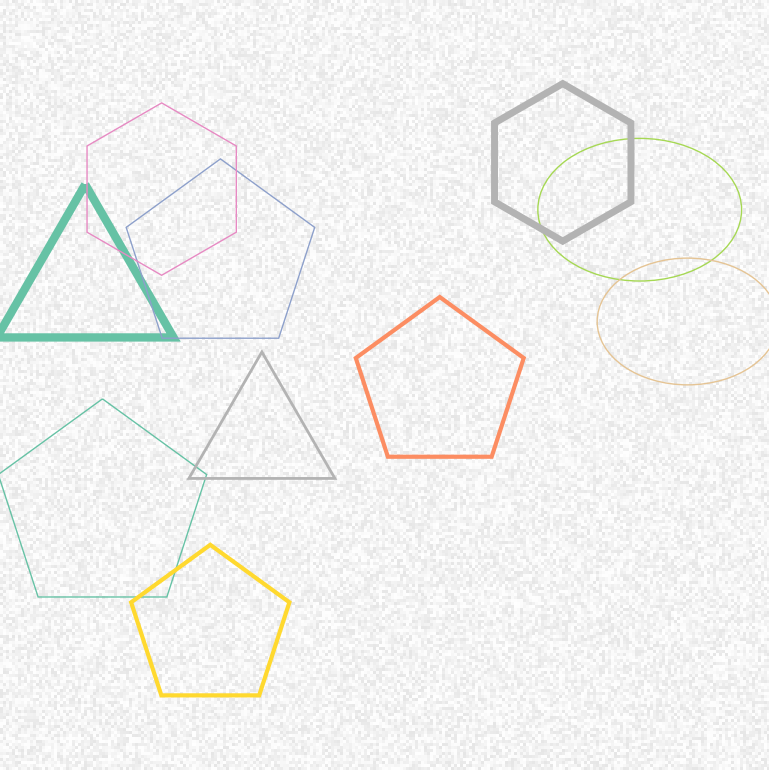[{"shape": "pentagon", "thickness": 0.5, "radius": 0.71, "center": [0.133, 0.34]}, {"shape": "triangle", "thickness": 3, "radius": 0.66, "center": [0.111, 0.628]}, {"shape": "pentagon", "thickness": 1.5, "radius": 0.57, "center": [0.571, 0.5]}, {"shape": "pentagon", "thickness": 0.5, "radius": 0.64, "center": [0.286, 0.665]}, {"shape": "hexagon", "thickness": 0.5, "radius": 0.56, "center": [0.21, 0.754]}, {"shape": "oval", "thickness": 0.5, "radius": 0.66, "center": [0.831, 0.728]}, {"shape": "pentagon", "thickness": 1.5, "radius": 0.54, "center": [0.273, 0.184]}, {"shape": "oval", "thickness": 0.5, "radius": 0.59, "center": [0.893, 0.582]}, {"shape": "hexagon", "thickness": 2.5, "radius": 0.51, "center": [0.731, 0.789]}, {"shape": "triangle", "thickness": 1, "radius": 0.55, "center": [0.34, 0.433]}]